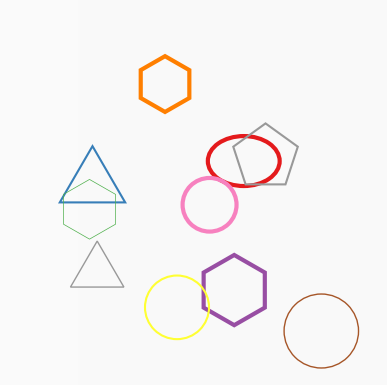[{"shape": "oval", "thickness": 3, "radius": 0.46, "center": [0.629, 0.582]}, {"shape": "triangle", "thickness": 1.5, "radius": 0.49, "center": [0.239, 0.523]}, {"shape": "hexagon", "thickness": 0.5, "radius": 0.39, "center": [0.231, 0.456]}, {"shape": "hexagon", "thickness": 3, "radius": 0.46, "center": [0.604, 0.247]}, {"shape": "hexagon", "thickness": 3, "radius": 0.36, "center": [0.426, 0.782]}, {"shape": "circle", "thickness": 1.5, "radius": 0.41, "center": [0.457, 0.202]}, {"shape": "circle", "thickness": 1, "radius": 0.48, "center": [0.829, 0.14]}, {"shape": "circle", "thickness": 3, "radius": 0.35, "center": [0.541, 0.468]}, {"shape": "pentagon", "thickness": 1.5, "radius": 0.44, "center": [0.685, 0.592]}, {"shape": "triangle", "thickness": 1, "radius": 0.4, "center": [0.251, 0.294]}]